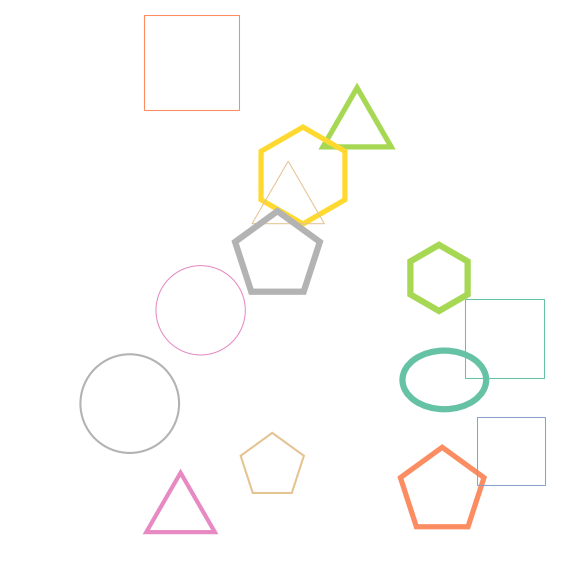[{"shape": "square", "thickness": 0.5, "radius": 0.34, "center": [0.873, 0.414]}, {"shape": "oval", "thickness": 3, "radius": 0.36, "center": [0.769, 0.341]}, {"shape": "square", "thickness": 0.5, "radius": 0.41, "center": [0.332, 0.89]}, {"shape": "pentagon", "thickness": 2.5, "radius": 0.38, "center": [0.766, 0.149]}, {"shape": "square", "thickness": 0.5, "radius": 0.29, "center": [0.884, 0.218]}, {"shape": "triangle", "thickness": 2, "radius": 0.34, "center": [0.313, 0.112]}, {"shape": "circle", "thickness": 0.5, "radius": 0.39, "center": [0.347, 0.462]}, {"shape": "triangle", "thickness": 2.5, "radius": 0.34, "center": [0.618, 0.779]}, {"shape": "hexagon", "thickness": 3, "radius": 0.29, "center": [0.76, 0.518]}, {"shape": "hexagon", "thickness": 2.5, "radius": 0.42, "center": [0.525, 0.695]}, {"shape": "pentagon", "thickness": 1, "radius": 0.29, "center": [0.471, 0.192]}, {"shape": "triangle", "thickness": 0.5, "radius": 0.36, "center": [0.499, 0.648]}, {"shape": "circle", "thickness": 1, "radius": 0.43, "center": [0.225, 0.3]}, {"shape": "pentagon", "thickness": 3, "radius": 0.39, "center": [0.48, 0.556]}]